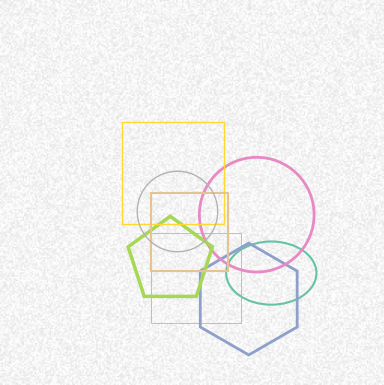[{"shape": "oval", "thickness": 1.5, "radius": 0.59, "center": [0.705, 0.291]}, {"shape": "square", "thickness": 0.5, "radius": 0.58, "center": [0.509, 0.277]}, {"shape": "hexagon", "thickness": 2, "radius": 0.73, "center": [0.646, 0.223]}, {"shape": "circle", "thickness": 2, "radius": 0.74, "center": [0.667, 0.442]}, {"shape": "pentagon", "thickness": 2.5, "radius": 0.58, "center": [0.442, 0.323]}, {"shape": "square", "thickness": 1, "radius": 0.66, "center": [0.45, 0.551]}, {"shape": "square", "thickness": 1.5, "radius": 0.5, "center": [0.492, 0.397]}, {"shape": "circle", "thickness": 1, "radius": 0.52, "center": [0.461, 0.451]}]